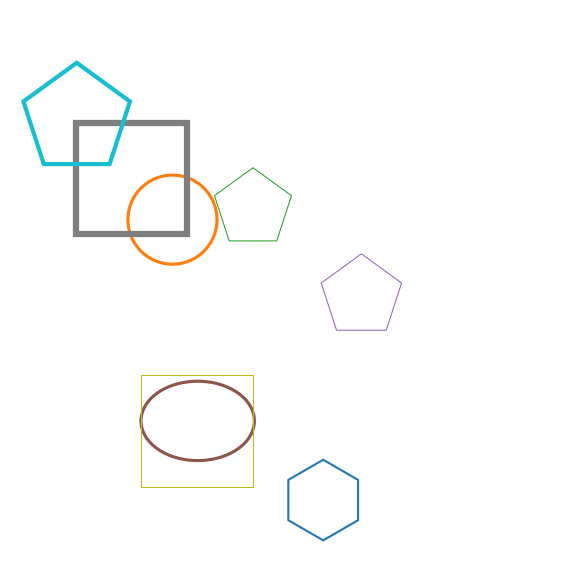[{"shape": "hexagon", "thickness": 1, "radius": 0.35, "center": [0.56, 0.133]}, {"shape": "circle", "thickness": 1.5, "radius": 0.39, "center": [0.299, 0.619]}, {"shape": "pentagon", "thickness": 0.5, "radius": 0.35, "center": [0.438, 0.639]}, {"shape": "pentagon", "thickness": 0.5, "radius": 0.37, "center": [0.626, 0.486]}, {"shape": "oval", "thickness": 1.5, "radius": 0.49, "center": [0.342, 0.27]}, {"shape": "square", "thickness": 3, "radius": 0.48, "center": [0.228, 0.691]}, {"shape": "square", "thickness": 0.5, "radius": 0.49, "center": [0.341, 0.253]}, {"shape": "pentagon", "thickness": 2, "radius": 0.48, "center": [0.133, 0.793]}]